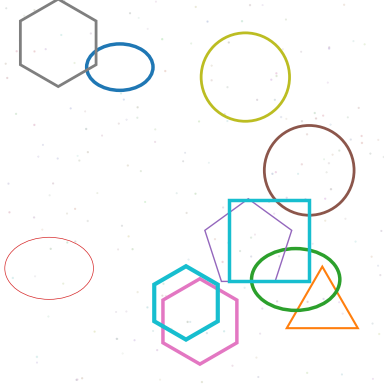[{"shape": "oval", "thickness": 2.5, "radius": 0.43, "center": [0.311, 0.826]}, {"shape": "triangle", "thickness": 1.5, "radius": 0.53, "center": [0.837, 0.201]}, {"shape": "oval", "thickness": 2.5, "radius": 0.57, "center": [0.768, 0.274]}, {"shape": "oval", "thickness": 0.5, "radius": 0.58, "center": [0.128, 0.303]}, {"shape": "pentagon", "thickness": 1, "radius": 0.59, "center": [0.645, 0.365]}, {"shape": "circle", "thickness": 2, "radius": 0.58, "center": [0.803, 0.558]}, {"shape": "hexagon", "thickness": 2.5, "radius": 0.55, "center": [0.519, 0.165]}, {"shape": "hexagon", "thickness": 2, "radius": 0.57, "center": [0.151, 0.889]}, {"shape": "circle", "thickness": 2, "radius": 0.57, "center": [0.637, 0.8]}, {"shape": "hexagon", "thickness": 3, "radius": 0.48, "center": [0.483, 0.213]}, {"shape": "square", "thickness": 2.5, "radius": 0.52, "center": [0.699, 0.375]}]